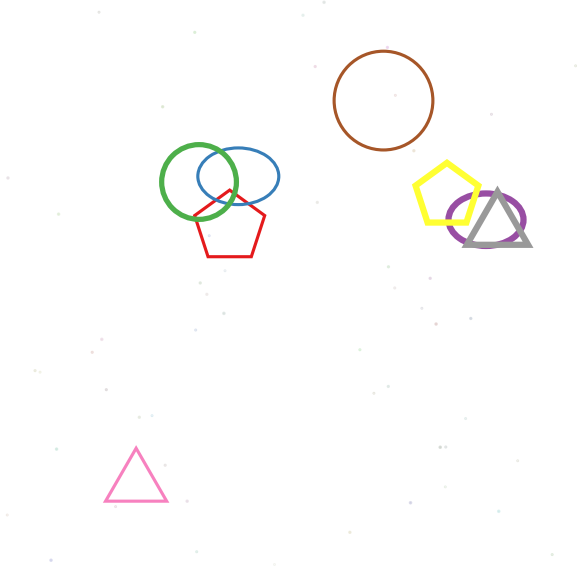[{"shape": "pentagon", "thickness": 1.5, "radius": 0.32, "center": [0.398, 0.606]}, {"shape": "oval", "thickness": 1.5, "radius": 0.35, "center": [0.413, 0.694]}, {"shape": "circle", "thickness": 2.5, "radius": 0.32, "center": [0.345, 0.684]}, {"shape": "oval", "thickness": 3, "radius": 0.32, "center": [0.842, 0.619]}, {"shape": "pentagon", "thickness": 3, "radius": 0.29, "center": [0.774, 0.66]}, {"shape": "circle", "thickness": 1.5, "radius": 0.43, "center": [0.664, 0.825]}, {"shape": "triangle", "thickness": 1.5, "radius": 0.31, "center": [0.236, 0.162]}, {"shape": "triangle", "thickness": 3, "radius": 0.31, "center": [0.861, 0.606]}]